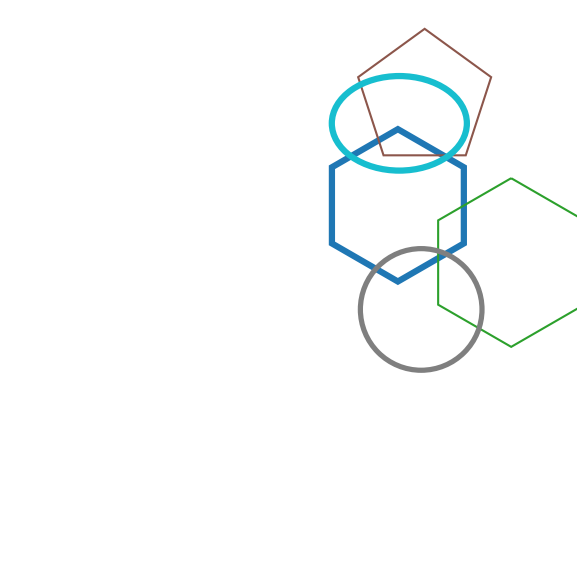[{"shape": "hexagon", "thickness": 3, "radius": 0.66, "center": [0.689, 0.644]}, {"shape": "hexagon", "thickness": 1, "radius": 0.73, "center": [0.885, 0.545]}, {"shape": "pentagon", "thickness": 1, "radius": 0.61, "center": [0.735, 0.828]}, {"shape": "circle", "thickness": 2.5, "radius": 0.53, "center": [0.729, 0.463]}, {"shape": "oval", "thickness": 3, "radius": 0.58, "center": [0.692, 0.786]}]